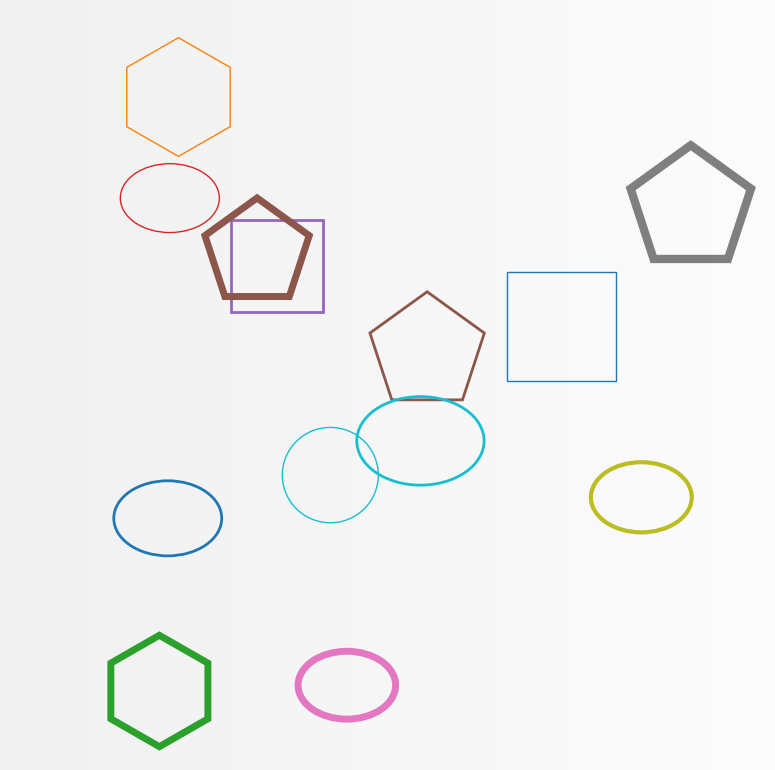[{"shape": "oval", "thickness": 1, "radius": 0.35, "center": [0.216, 0.327]}, {"shape": "square", "thickness": 0.5, "radius": 0.35, "center": [0.725, 0.576]}, {"shape": "hexagon", "thickness": 0.5, "radius": 0.39, "center": [0.23, 0.874]}, {"shape": "hexagon", "thickness": 2.5, "radius": 0.36, "center": [0.206, 0.103]}, {"shape": "oval", "thickness": 0.5, "radius": 0.32, "center": [0.219, 0.743]}, {"shape": "square", "thickness": 1, "radius": 0.3, "center": [0.358, 0.655]}, {"shape": "pentagon", "thickness": 2.5, "radius": 0.35, "center": [0.332, 0.672]}, {"shape": "pentagon", "thickness": 1, "radius": 0.39, "center": [0.551, 0.543]}, {"shape": "oval", "thickness": 2.5, "radius": 0.31, "center": [0.448, 0.11]}, {"shape": "pentagon", "thickness": 3, "radius": 0.41, "center": [0.891, 0.73]}, {"shape": "oval", "thickness": 1.5, "radius": 0.33, "center": [0.828, 0.354]}, {"shape": "circle", "thickness": 0.5, "radius": 0.31, "center": [0.426, 0.383]}, {"shape": "oval", "thickness": 1, "radius": 0.41, "center": [0.543, 0.427]}]